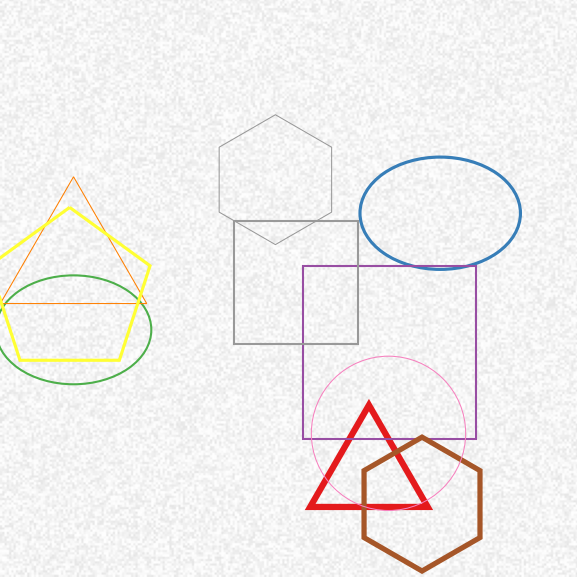[{"shape": "triangle", "thickness": 3, "radius": 0.59, "center": [0.639, 0.18]}, {"shape": "oval", "thickness": 1.5, "radius": 0.69, "center": [0.762, 0.63]}, {"shape": "oval", "thickness": 1, "radius": 0.67, "center": [0.127, 0.428]}, {"shape": "square", "thickness": 1, "radius": 0.75, "center": [0.675, 0.388]}, {"shape": "triangle", "thickness": 0.5, "radius": 0.73, "center": [0.127, 0.547]}, {"shape": "pentagon", "thickness": 1.5, "radius": 0.73, "center": [0.121, 0.494]}, {"shape": "hexagon", "thickness": 2.5, "radius": 0.58, "center": [0.731, 0.126]}, {"shape": "circle", "thickness": 0.5, "radius": 0.67, "center": [0.673, 0.249]}, {"shape": "hexagon", "thickness": 0.5, "radius": 0.56, "center": [0.477, 0.688]}, {"shape": "square", "thickness": 1, "radius": 0.53, "center": [0.513, 0.51]}]